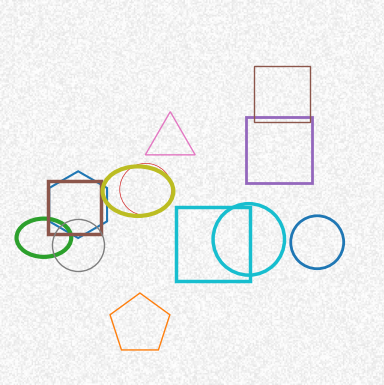[{"shape": "hexagon", "thickness": 1.5, "radius": 0.43, "center": [0.203, 0.468]}, {"shape": "circle", "thickness": 2, "radius": 0.34, "center": [0.824, 0.371]}, {"shape": "pentagon", "thickness": 1, "radius": 0.41, "center": [0.363, 0.157]}, {"shape": "oval", "thickness": 3, "radius": 0.35, "center": [0.114, 0.382]}, {"shape": "circle", "thickness": 0.5, "radius": 0.34, "center": [0.379, 0.508]}, {"shape": "square", "thickness": 2, "radius": 0.43, "center": [0.726, 0.61]}, {"shape": "square", "thickness": 2.5, "radius": 0.34, "center": [0.194, 0.462]}, {"shape": "square", "thickness": 1, "radius": 0.36, "center": [0.732, 0.755]}, {"shape": "triangle", "thickness": 1, "radius": 0.37, "center": [0.442, 0.635]}, {"shape": "circle", "thickness": 1, "radius": 0.34, "center": [0.204, 0.362]}, {"shape": "oval", "thickness": 3, "radius": 0.46, "center": [0.358, 0.503]}, {"shape": "circle", "thickness": 2.5, "radius": 0.46, "center": [0.646, 0.378]}, {"shape": "square", "thickness": 2.5, "radius": 0.48, "center": [0.553, 0.366]}]